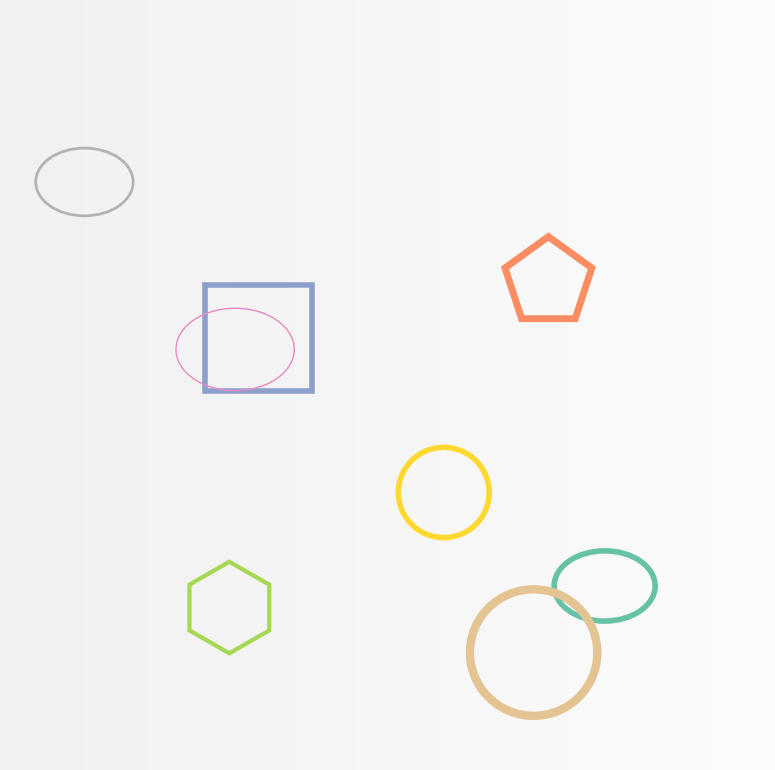[{"shape": "oval", "thickness": 2, "radius": 0.33, "center": [0.78, 0.239]}, {"shape": "pentagon", "thickness": 2.5, "radius": 0.29, "center": [0.708, 0.634]}, {"shape": "square", "thickness": 2, "radius": 0.34, "center": [0.334, 0.561]}, {"shape": "oval", "thickness": 0.5, "radius": 0.38, "center": [0.303, 0.546]}, {"shape": "hexagon", "thickness": 1.5, "radius": 0.3, "center": [0.296, 0.211]}, {"shape": "circle", "thickness": 2, "radius": 0.29, "center": [0.573, 0.36]}, {"shape": "circle", "thickness": 3, "radius": 0.41, "center": [0.689, 0.153]}, {"shape": "oval", "thickness": 1, "radius": 0.31, "center": [0.109, 0.764]}]